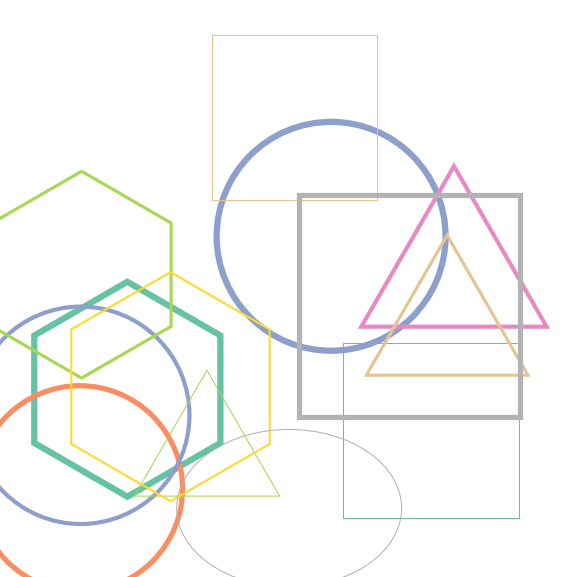[{"shape": "square", "thickness": 0.5, "radius": 0.76, "center": [0.746, 0.254]}, {"shape": "hexagon", "thickness": 3, "radius": 0.93, "center": [0.22, 0.325]}, {"shape": "circle", "thickness": 2.5, "radius": 0.89, "center": [0.138, 0.153]}, {"shape": "circle", "thickness": 2, "radius": 0.94, "center": [0.14, 0.28]}, {"shape": "circle", "thickness": 3, "radius": 0.99, "center": [0.573, 0.59]}, {"shape": "triangle", "thickness": 2, "radius": 0.93, "center": [0.786, 0.526]}, {"shape": "triangle", "thickness": 0.5, "radius": 0.73, "center": [0.358, 0.213]}, {"shape": "hexagon", "thickness": 1.5, "radius": 0.9, "center": [0.141, 0.524]}, {"shape": "hexagon", "thickness": 1, "radius": 0.99, "center": [0.295, 0.33]}, {"shape": "square", "thickness": 0.5, "radius": 0.71, "center": [0.51, 0.796]}, {"shape": "triangle", "thickness": 1.5, "radius": 0.81, "center": [0.774, 0.43]}, {"shape": "oval", "thickness": 0.5, "radius": 0.97, "center": [0.501, 0.119]}, {"shape": "square", "thickness": 2.5, "radius": 0.96, "center": [0.709, 0.469]}]